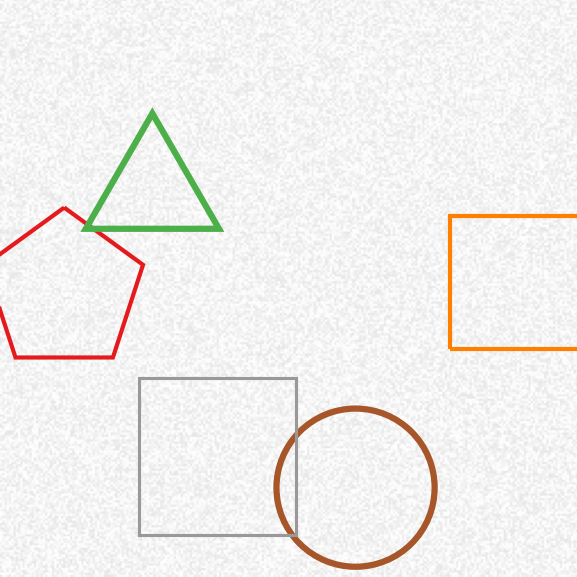[{"shape": "pentagon", "thickness": 2, "radius": 0.72, "center": [0.111, 0.496]}, {"shape": "triangle", "thickness": 3, "radius": 0.67, "center": [0.264, 0.67]}, {"shape": "square", "thickness": 2, "radius": 0.57, "center": [0.894, 0.51]}, {"shape": "circle", "thickness": 3, "radius": 0.68, "center": [0.616, 0.155]}, {"shape": "square", "thickness": 1.5, "radius": 0.68, "center": [0.376, 0.209]}]